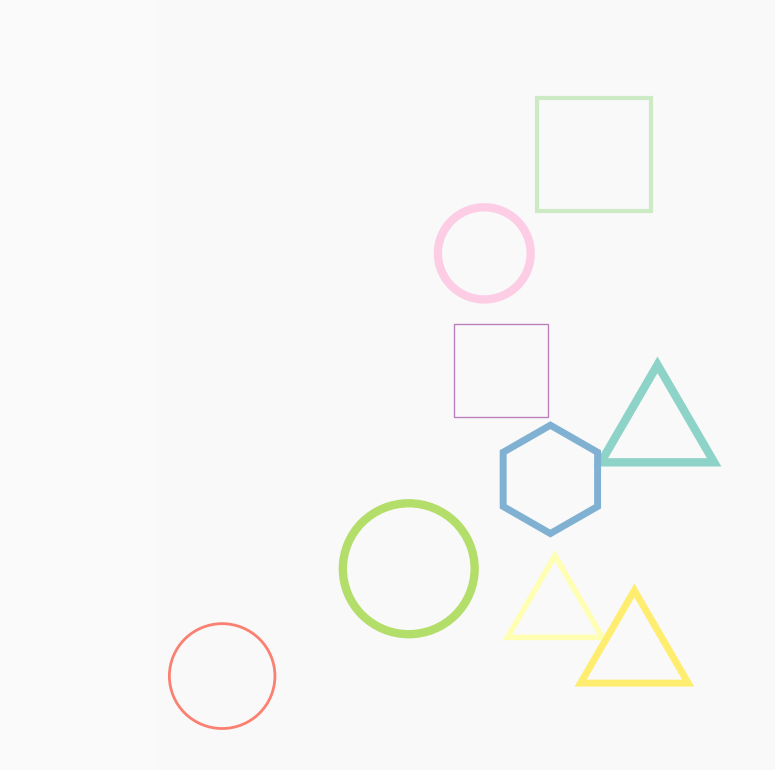[{"shape": "triangle", "thickness": 3, "radius": 0.42, "center": [0.848, 0.442]}, {"shape": "triangle", "thickness": 2, "radius": 0.35, "center": [0.716, 0.208]}, {"shape": "circle", "thickness": 1, "radius": 0.34, "center": [0.287, 0.122]}, {"shape": "hexagon", "thickness": 2.5, "radius": 0.35, "center": [0.71, 0.377]}, {"shape": "circle", "thickness": 3, "radius": 0.43, "center": [0.527, 0.261]}, {"shape": "circle", "thickness": 3, "radius": 0.3, "center": [0.625, 0.671]}, {"shape": "square", "thickness": 0.5, "radius": 0.3, "center": [0.647, 0.519]}, {"shape": "square", "thickness": 1.5, "radius": 0.37, "center": [0.767, 0.8]}, {"shape": "triangle", "thickness": 2.5, "radius": 0.4, "center": [0.819, 0.153]}]